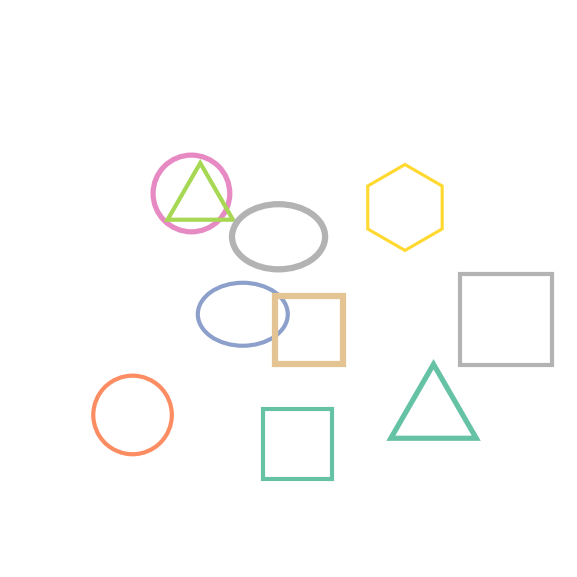[{"shape": "triangle", "thickness": 2.5, "radius": 0.43, "center": [0.751, 0.283]}, {"shape": "square", "thickness": 2, "radius": 0.3, "center": [0.515, 0.231]}, {"shape": "circle", "thickness": 2, "radius": 0.34, "center": [0.23, 0.281]}, {"shape": "oval", "thickness": 2, "radius": 0.39, "center": [0.42, 0.455]}, {"shape": "circle", "thickness": 2.5, "radius": 0.33, "center": [0.331, 0.664]}, {"shape": "triangle", "thickness": 2, "radius": 0.33, "center": [0.347, 0.651]}, {"shape": "hexagon", "thickness": 1.5, "radius": 0.37, "center": [0.701, 0.64]}, {"shape": "square", "thickness": 3, "radius": 0.3, "center": [0.535, 0.428]}, {"shape": "square", "thickness": 2, "radius": 0.4, "center": [0.877, 0.446]}, {"shape": "oval", "thickness": 3, "radius": 0.4, "center": [0.482, 0.589]}]